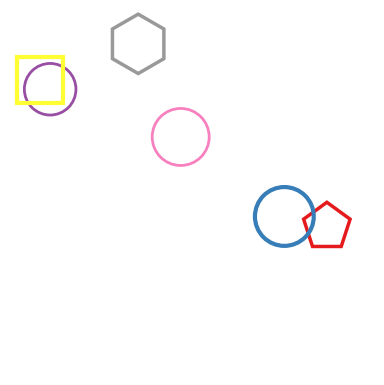[{"shape": "pentagon", "thickness": 2.5, "radius": 0.32, "center": [0.849, 0.411]}, {"shape": "circle", "thickness": 3, "radius": 0.38, "center": [0.739, 0.438]}, {"shape": "circle", "thickness": 2, "radius": 0.34, "center": [0.13, 0.768]}, {"shape": "square", "thickness": 3, "radius": 0.3, "center": [0.104, 0.792]}, {"shape": "circle", "thickness": 2, "radius": 0.37, "center": [0.469, 0.644]}, {"shape": "hexagon", "thickness": 2.5, "radius": 0.39, "center": [0.359, 0.886]}]